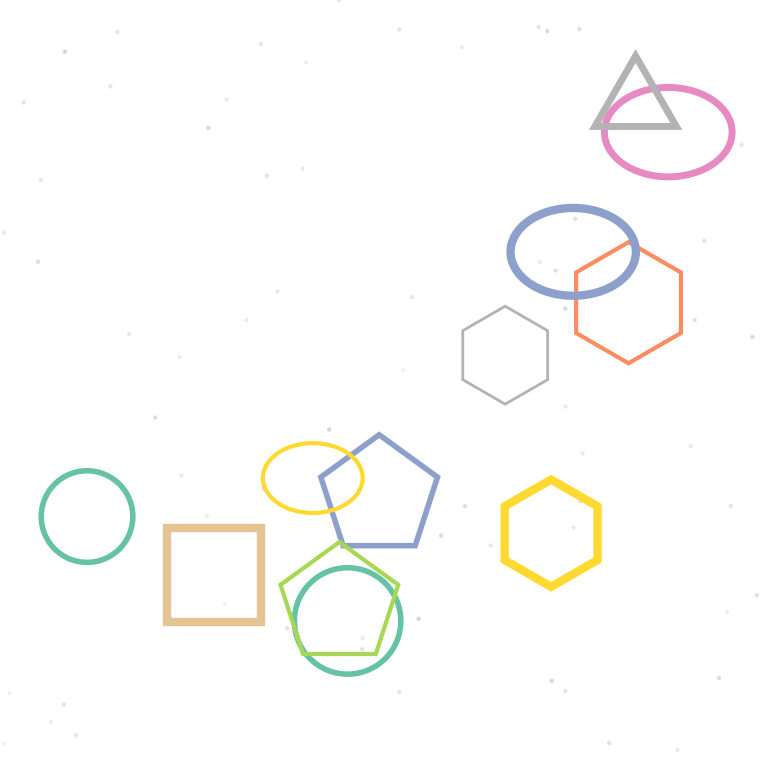[{"shape": "circle", "thickness": 2, "radius": 0.3, "center": [0.113, 0.329]}, {"shape": "circle", "thickness": 2, "radius": 0.35, "center": [0.451, 0.194]}, {"shape": "hexagon", "thickness": 1.5, "radius": 0.39, "center": [0.816, 0.607]}, {"shape": "oval", "thickness": 3, "radius": 0.41, "center": [0.744, 0.673]}, {"shape": "pentagon", "thickness": 2, "radius": 0.4, "center": [0.492, 0.356]}, {"shape": "oval", "thickness": 2.5, "radius": 0.41, "center": [0.868, 0.828]}, {"shape": "pentagon", "thickness": 1.5, "radius": 0.4, "center": [0.441, 0.216]}, {"shape": "oval", "thickness": 1.5, "radius": 0.32, "center": [0.406, 0.379]}, {"shape": "hexagon", "thickness": 3, "radius": 0.35, "center": [0.716, 0.308]}, {"shape": "square", "thickness": 3, "radius": 0.31, "center": [0.278, 0.253]}, {"shape": "triangle", "thickness": 2.5, "radius": 0.31, "center": [0.825, 0.866]}, {"shape": "hexagon", "thickness": 1, "radius": 0.32, "center": [0.656, 0.539]}]